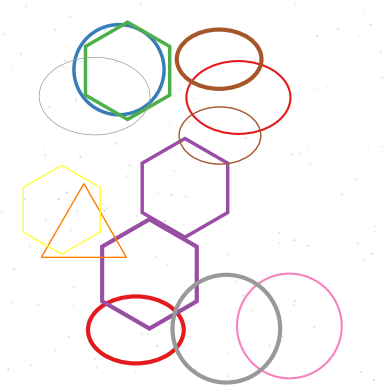[{"shape": "oval", "thickness": 3, "radius": 0.62, "center": [0.353, 0.143]}, {"shape": "oval", "thickness": 1.5, "radius": 0.68, "center": [0.619, 0.747]}, {"shape": "circle", "thickness": 2.5, "radius": 0.59, "center": [0.309, 0.819]}, {"shape": "hexagon", "thickness": 2.5, "radius": 0.63, "center": [0.331, 0.816]}, {"shape": "hexagon", "thickness": 3, "radius": 0.71, "center": [0.388, 0.288]}, {"shape": "hexagon", "thickness": 2.5, "radius": 0.64, "center": [0.48, 0.512]}, {"shape": "triangle", "thickness": 1, "radius": 0.64, "center": [0.218, 0.395]}, {"shape": "hexagon", "thickness": 1, "radius": 0.58, "center": [0.16, 0.455]}, {"shape": "oval", "thickness": 1, "radius": 0.53, "center": [0.571, 0.648]}, {"shape": "oval", "thickness": 3, "radius": 0.55, "center": [0.569, 0.846]}, {"shape": "circle", "thickness": 1.5, "radius": 0.68, "center": [0.752, 0.153]}, {"shape": "circle", "thickness": 3, "radius": 0.7, "center": [0.588, 0.146]}, {"shape": "oval", "thickness": 0.5, "radius": 0.72, "center": [0.246, 0.75]}]